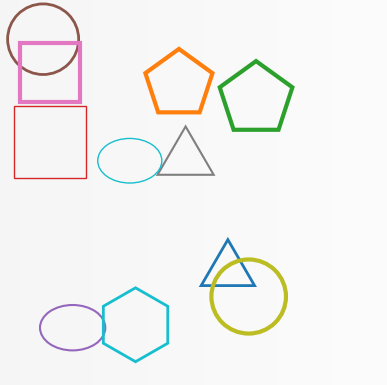[{"shape": "triangle", "thickness": 2, "radius": 0.4, "center": [0.588, 0.298]}, {"shape": "pentagon", "thickness": 3, "radius": 0.46, "center": [0.462, 0.782]}, {"shape": "pentagon", "thickness": 3, "radius": 0.49, "center": [0.661, 0.743]}, {"shape": "square", "thickness": 1, "radius": 0.47, "center": [0.128, 0.632]}, {"shape": "oval", "thickness": 1.5, "radius": 0.42, "center": [0.187, 0.149]}, {"shape": "circle", "thickness": 2, "radius": 0.46, "center": [0.111, 0.898]}, {"shape": "square", "thickness": 3, "radius": 0.39, "center": [0.128, 0.812]}, {"shape": "triangle", "thickness": 1.5, "radius": 0.42, "center": [0.479, 0.588]}, {"shape": "circle", "thickness": 3, "radius": 0.48, "center": [0.642, 0.23]}, {"shape": "hexagon", "thickness": 2, "radius": 0.48, "center": [0.35, 0.156]}, {"shape": "oval", "thickness": 1, "radius": 0.41, "center": [0.335, 0.583]}]